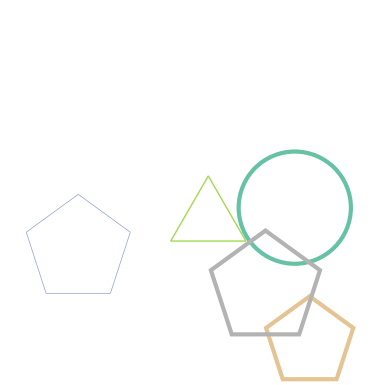[{"shape": "circle", "thickness": 3, "radius": 0.73, "center": [0.766, 0.461]}, {"shape": "pentagon", "thickness": 0.5, "radius": 0.71, "center": [0.203, 0.353]}, {"shape": "triangle", "thickness": 1, "radius": 0.56, "center": [0.541, 0.43]}, {"shape": "pentagon", "thickness": 3, "radius": 0.6, "center": [0.804, 0.111]}, {"shape": "pentagon", "thickness": 3, "radius": 0.74, "center": [0.689, 0.252]}]